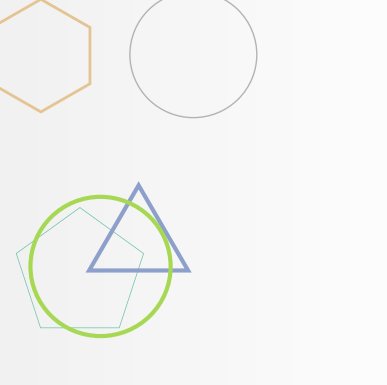[{"shape": "pentagon", "thickness": 0.5, "radius": 0.86, "center": [0.206, 0.288]}, {"shape": "triangle", "thickness": 3, "radius": 0.74, "center": [0.358, 0.371]}, {"shape": "circle", "thickness": 3, "radius": 0.9, "center": [0.259, 0.308]}, {"shape": "hexagon", "thickness": 2, "radius": 0.73, "center": [0.105, 0.856]}, {"shape": "circle", "thickness": 1, "radius": 0.82, "center": [0.499, 0.858]}]